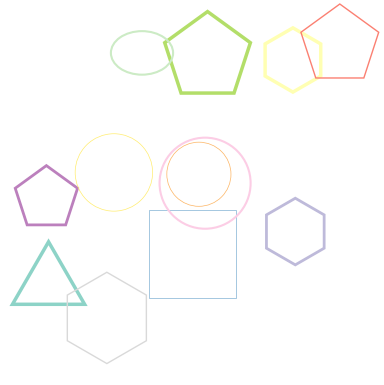[{"shape": "triangle", "thickness": 2.5, "radius": 0.54, "center": [0.126, 0.264]}, {"shape": "hexagon", "thickness": 2.5, "radius": 0.42, "center": [0.761, 0.844]}, {"shape": "hexagon", "thickness": 2, "radius": 0.43, "center": [0.767, 0.399]}, {"shape": "pentagon", "thickness": 1, "radius": 0.53, "center": [0.883, 0.883]}, {"shape": "square", "thickness": 0.5, "radius": 0.57, "center": [0.501, 0.34]}, {"shape": "circle", "thickness": 0.5, "radius": 0.42, "center": [0.517, 0.547]}, {"shape": "pentagon", "thickness": 2.5, "radius": 0.58, "center": [0.539, 0.853]}, {"shape": "circle", "thickness": 1.5, "radius": 0.59, "center": [0.533, 0.524]}, {"shape": "hexagon", "thickness": 1, "radius": 0.59, "center": [0.278, 0.174]}, {"shape": "pentagon", "thickness": 2, "radius": 0.43, "center": [0.121, 0.485]}, {"shape": "oval", "thickness": 1.5, "radius": 0.4, "center": [0.369, 0.863]}, {"shape": "circle", "thickness": 0.5, "radius": 0.5, "center": [0.296, 0.552]}]